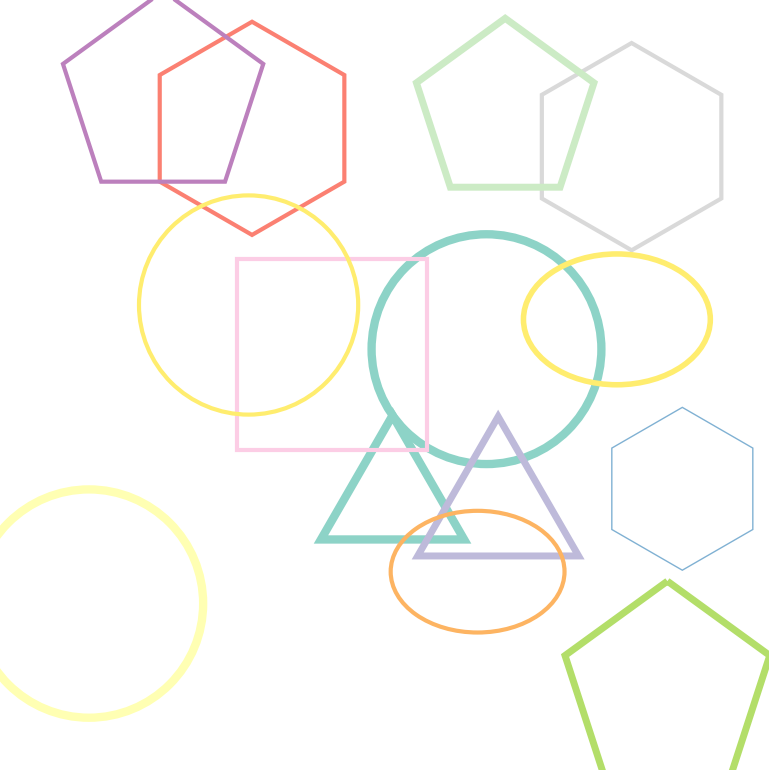[{"shape": "circle", "thickness": 3, "radius": 0.75, "center": [0.632, 0.547]}, {"shape": "triangle", "thickness": 3, "radius": 0.54, "center": [0.51, 0.353]}, {"shape": "circle", "thickness": 3, "radius": 0.74, "center": [0.116, 0.216]}, {"shape": "triangle", "thickness": 2.5, "radius": 0.6, "center": [0.647, 0.338]}, {"shape": "hexagon", "thickness": 1.5, "radius": 0.69, "center": [0.327, 0.833]}, {"shape": "hexagon", "thickness": 0.5, "radius": 0.53, "center": [0.886, 0.365]}, {"shape": "oval", "thickness": 1.5, "radius": 0.56, "center": [0.62, 0.258]}, {"shape": "pentagon", "thickness": 2.5, "radius": 0.7, "center": [0.867, 0.105]}, {"shape": "square", "thickness": 1.5, "radius": 0.62, "center": [0.431, 0.54]}, {"shape": "hexagon", "thickness": 1.5, "radius": 0.67, "center": [0.82, 0.81]}, {"shape": "pentagon", "thickness": 1.5, "radius": 0.68, "center": [0.212, 0.875]}, {"shape": "pentagon", "thickness": 2.5, "radius": 0.61, "center": [0.656, 0.855]}, {"shape": "oval", "thickness": 2, "radius": 0.61, "center": [0.801, 0.585]}, {"shape": "circle", "thickness": 1.5, "radius": 0.71, "center": [0.323, 0.604]}]